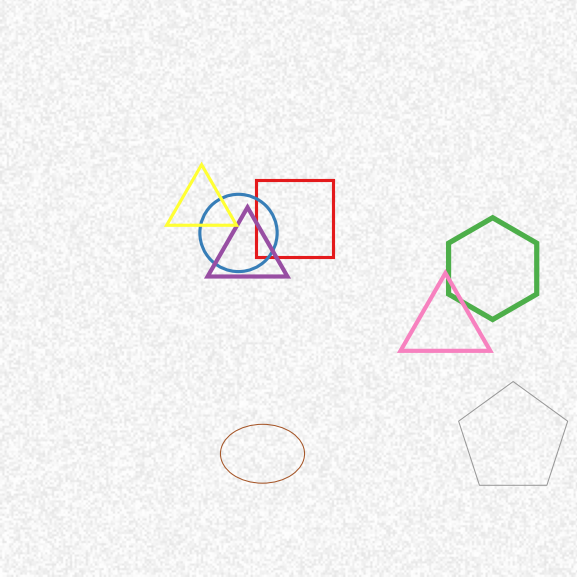[{"shape": "square", "thickness": 1.5, "radius": 0.33, "center": [0.51, 0.621]}, {"shape": "circle", "thickness": 1.5, "radius": 0.33, "center": [0.413, 0.596]}, {"shape": "hexagon", "thickness": 2.5, "radius": 0.44, "center": [0.853, 0.534]}, {"shape": "triangle", "thickness": 2, "radius": 0.4, "center": [0.429, 0.56]}, {"shape": "triangle", "thickness": 1.5, "radius": 0.35, "center": [0.349, 0.644]}, {"shape": "oval", "thickness": 0.5, "radius": 0.36, "center": [0.455, 0.213]}, {"shape": "triangle", "thickness": 2, "radius": 0.45, "center": [0.771, 0.437]}, {"shape": "pentagon", "thickness": 0.5, "radius": 0.5, "center": [0.889, 0.239]}]